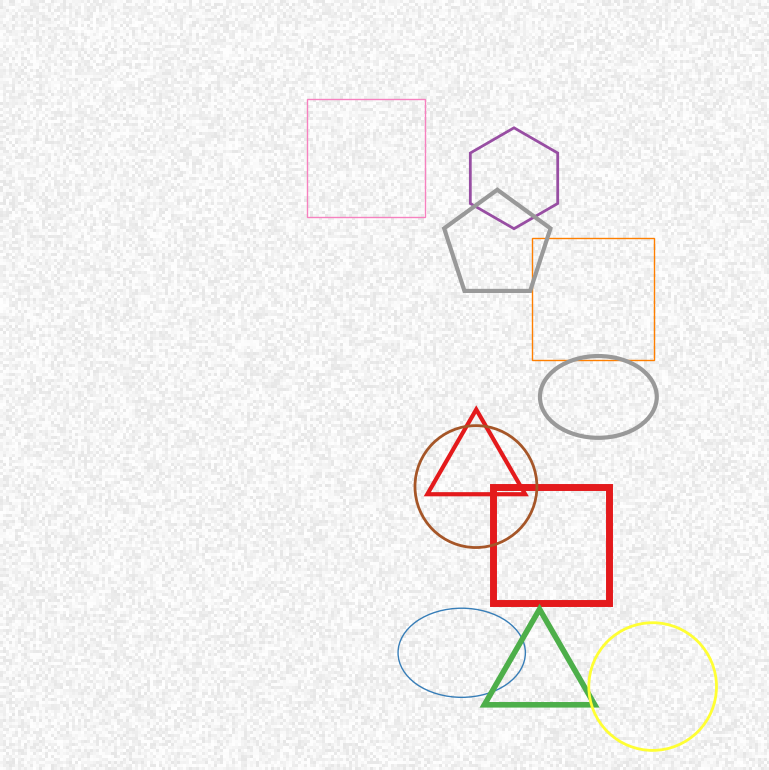[{"shape": "square", "thickness": 2.5, "radius": 0.38, "center": [0.716, 0.292]}, {"shape": "triangle", "thickness": 1.5, "radius": 0.37, "center": [0.619, 0.395]}, {"shape": "oval", "thickness": 0.5, "radius": 0.41, "center": [0.6, 0.152]}, {"shape": "triangle", "thickness": 2, "radius": 0.41, "center": [0.701, 0.126]}, {"shape": "hexagon", "thickness": 1, "radius": 0.33, "center": [0.668, 0.768]}, {"shape": "square", "thickness": 0.5, "radius": 0.4, "center": [0.77, 0.611]}, {"shape": "circle", "thickness": 1, "radius": 0.41, "center": [0.848, 0.108]}, {"shape": "circle", "thickness": 1, "radius": 0.4, "center": [0.618, 0.368]}, {"shape": "square", "thickness": 0.5, "radius": 0.38, "center": [0.476, 0.795]}, {"shape": "pentagon", "thickness": 1.5, "radius": 0.36, "center": [0.646, 0.681]}, {"shape": "oval", "thickness": 1.5, "radius": 0.38, "center": [0.777, 0.485]}]